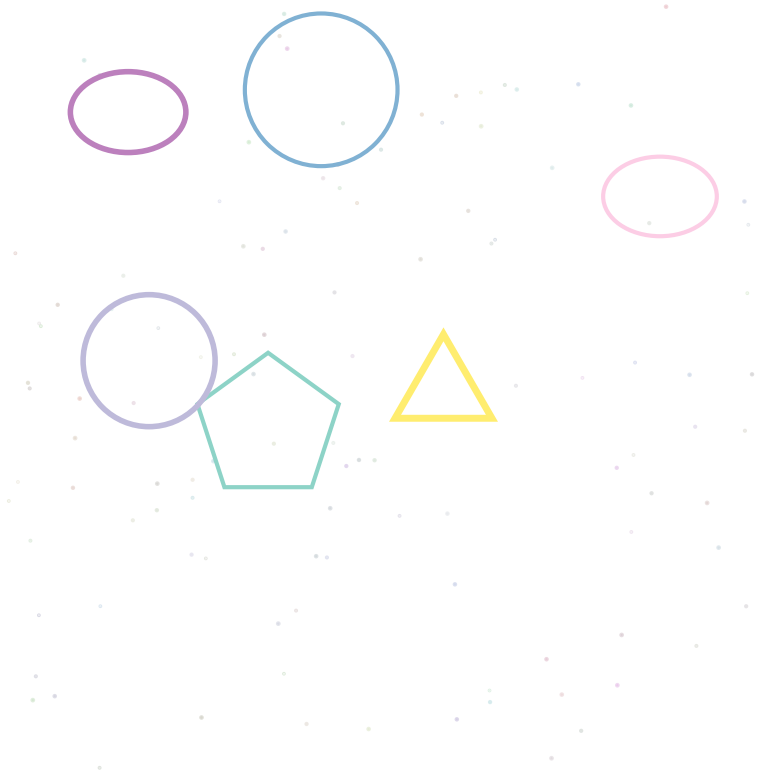[{"shape": "pentagon", "thickness": 1.5, "radius": 0.48, "center": [0.348, 0.445]}, {"shape": "circle", "thickness": 2, "radius": 0.43, "center": [0.194, 0.532]}, {"shape": "circle", "thickness": 1.5, "radius": 0.5, "center": [0.417, 0.883]}, {"shape": "oval", "thickness": 1.5, "radius": 0.37, "center": [0.857, 0.745]}, {"shape": "oval", "thickness": 2, "radius": 0.38, "center": [0.166, 0.854]}, {"shape": "triangle", "thickness": 2.5, "radius": 0.36, "center": [0.576, 0.493]}]